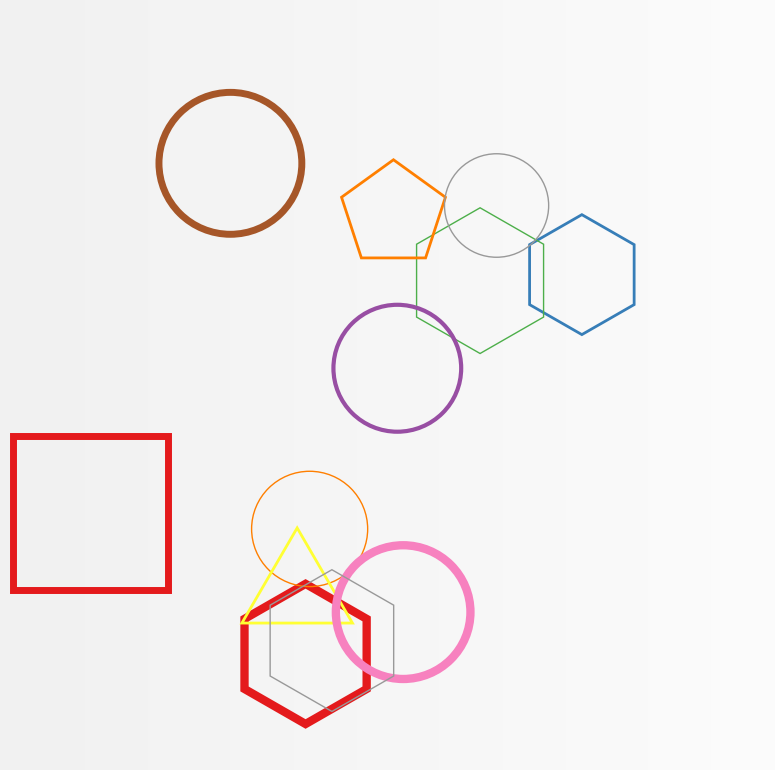[{"shape": "hexagon", "thickness": 3, "radius": 0.46, "center": [0.394, 0.151]}, {"shape": "square", "thickness": 2.5, "radius": 0.5, "center": [0.117, 0.334]}, {"shape": "hexagon", "thickness": 1, "radius": 0.39, "center": [0.751, 0.643]}, {"shape": "hexagon", "thickness": 0.5, "radius": 0.47, "center": [0.619, 0.636]}, {"shape": "circle", "thickness": 1.5, "radius": 0.41, "center": [0.513, 0.522]}, {"shape": "circle", "thickness": 0.5, "radius": 0.37, "center": [0.4, 0.313]}, {"shape": "pentagon", "thickness": 1, "radius": 0.35, "center": [0.508, 0.722]}, {"shape": "triangle", "thickness": 1, "radius": 0.41, "center": [0.383, 0.232]}, {"shape": "circle", "thickness": 2.5, "radius": 0.46, "center": [0.297, 0.788]}, {"shape": "circle", "thickness": 3, "radius": 0.43, "center": [0.52, 0.205]}, {"shape": "hexagon", "thickness": 0.5, "radius": 0.46, "center": [0.428, 0.168]}, {"shape": "circle", "thickness": 0.5, "radius": 0.34, "center": [0.641, 0.733]}]